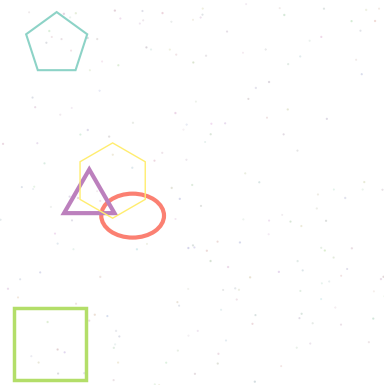[{"shape": "pentagon", "thickness": 1.5, "radius": 0.42, "center": [0.147, 0.885]}, {"shape": "oval", "thickness": 3, "radius": 0.41, "center": [0.345, 0.44]}, {"shape": "square", "thickness": 2.5, "radius": 0.47, "center": [0.13, 0.107]}, {"shape": "triangle", "thickness": 3, "radius": 0.38, "center": [0.232, 0.484]}, {"shape": "hexagon", "thickness": 1, "radius": 0.49, "center": [0.293, 0.531]}]